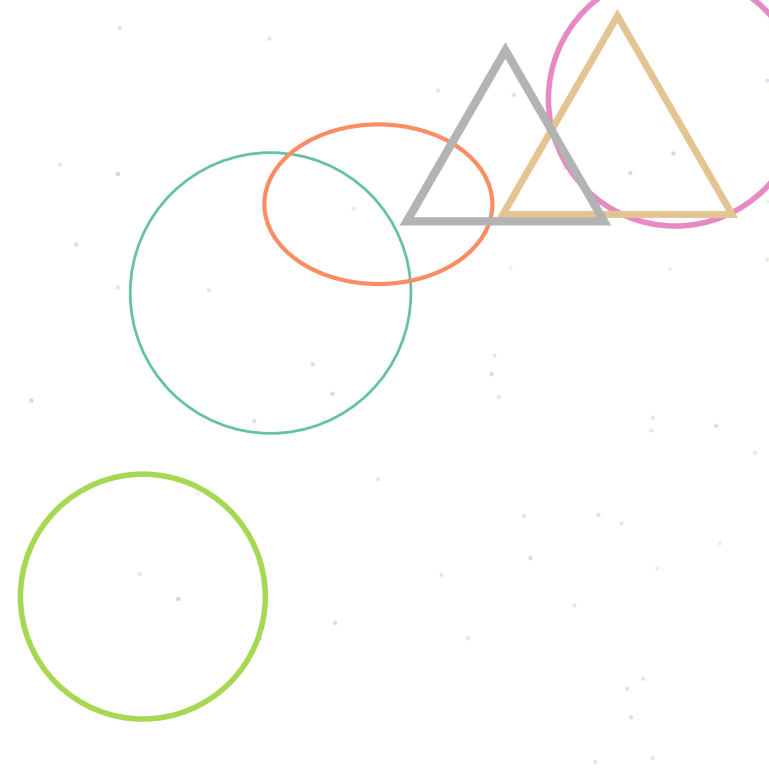[{"shape": "circle", "thickness": 1, "radius": 0.91, "center": [0.351, 0.619]}, {"shape": "oval", "thickness": 1.5, "radius": 0.74, "center": [0.491, 0.735]}, {"shape": "circle", "thickness": 2, "radius": 0.82, "center": [0.877, 0.871]}, {"shape": "circle", "thickness": 2, "radius": 0.8, "center": [0.186, 0.225]}, {"shape": "triangle", "thickness": 2.5, "radius": 0.86, "center": [0.802, 0.807]}, {"shape": "triangle", "thickness": 3, "radius": 0.74, "center": [0.656, 0.787]}]